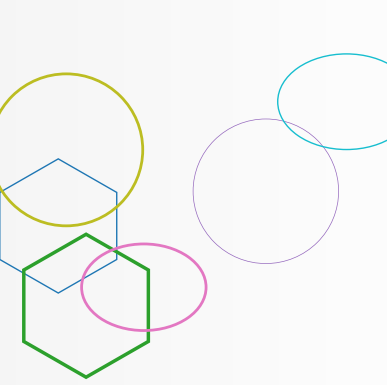[{"shape": "hexagon", "thickness": 1, "radius": 0.87, "center": [0.15, 0.413]}, {"shape": "hexagon", "thickness": 2.5, "radius": 0.93, "center": [0.222, 0.206]}, {"shape": "circle", "thickness": 0.5, "radius": 0.94, "center": [0.686, 0.503]}, {"shape": "oval", "thickness": 2, "radius": 0.8, "center": [0.371, 0.254]}, {"shape": "circle", "thickness": 2, "radius": 0.99, "center": [0.171, 0.611]}, {"shape": "oval", "thickness": 1, "radius": 0.89, "center": [0.894, 0.736]}]